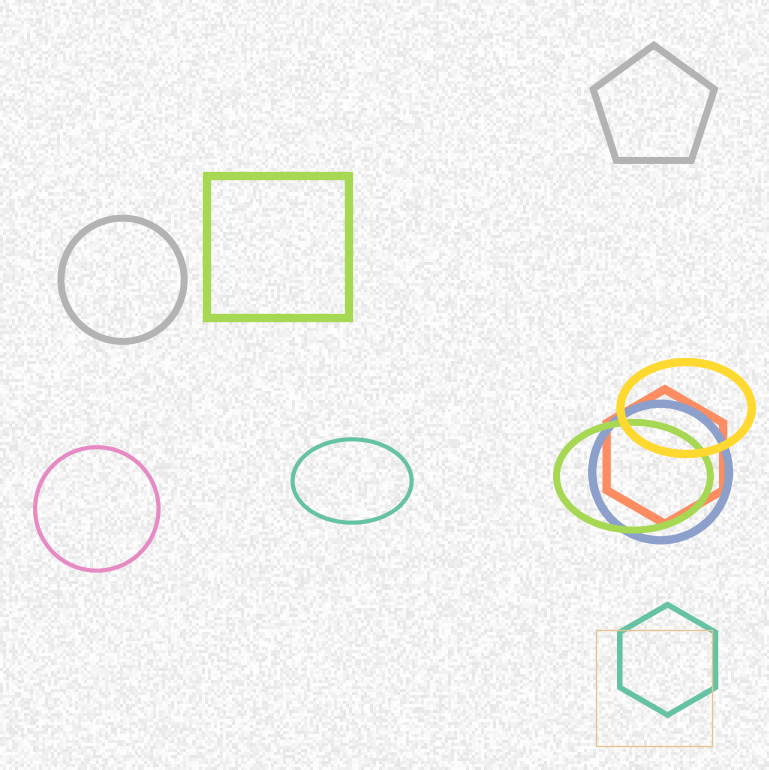[{"shape": "oval", "thickness": 1.5, "radius": 0.39, "center": [0.457, 0.375]}, {"shape": "hexagon", "thickness": 2, "radius": 0.36, "center": [0.867, 0.143]}, {"shape": "hexagon", "thickness": 3, "radius": 0.44, "center": [0.863, 0.407]}, {"shape": "circle", "thickness": 3, "radius": 0.44, "center": [0.858, 0.387]}, {"shape": "circle", "thickness": 1.5, "radius": 0.4, "center": [0.126, 0.339]}, {"shape": "square", "thickness": 3, "radius": 0.46, "center": [0.361, 0.679]}, {"shape": "oval", "thickness": 2.5, "radius": 0.5, "center": [0.823, 0.382]}, {"shape": "oval", "thickness": 3, "radius": 0.43, "center": [0.891, 0.47]}, {"shape": "square", "thickness": 0.5, "radius": 0.38, "center": [0.849, 0.107]}, {"shape": "pentagon", "thickness": 2.5, "radius": 0.41, "center": [0.849, 0.859]}, {"shape": "circle", "thickness": 2.5, "radius": 0.4, "center": [0.159, 0.637]}]